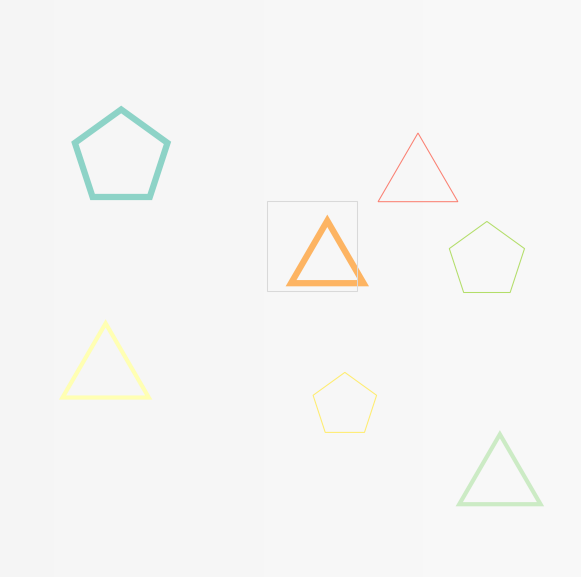[{"shape": "pentagon", "thickness": 3, "radius": 0.42, "center": [0.208, 0.726]}, {"shape": "triangle", "thickness": 2, "radius": 0.43, "center": [0.182, 0.354]}, {"shape": "triangle", "thickness": 0.5, "radius": 0.4, "center": [0.719, 0.69]}, {"shape": "triangle", "thickness": 3, "radius": 0.36, "center": [0.563, 0.545]}, {"shape": "pentagon", "thickness": 0.5, "radius": 0.34, "center": [0.838, 0.548]}, {"shape": "square", "thickness": 0.5, "radius": 0.39, "center": [0.537, 0.573]}, {"shape": "triangle", "thickness": 2, "radius": 0.4, "center": [0.86, 0.166]}, {"shape": "pentagon", "thickness": 0.5, "radius": 0.29, "center": [0.593, 0.297]}]